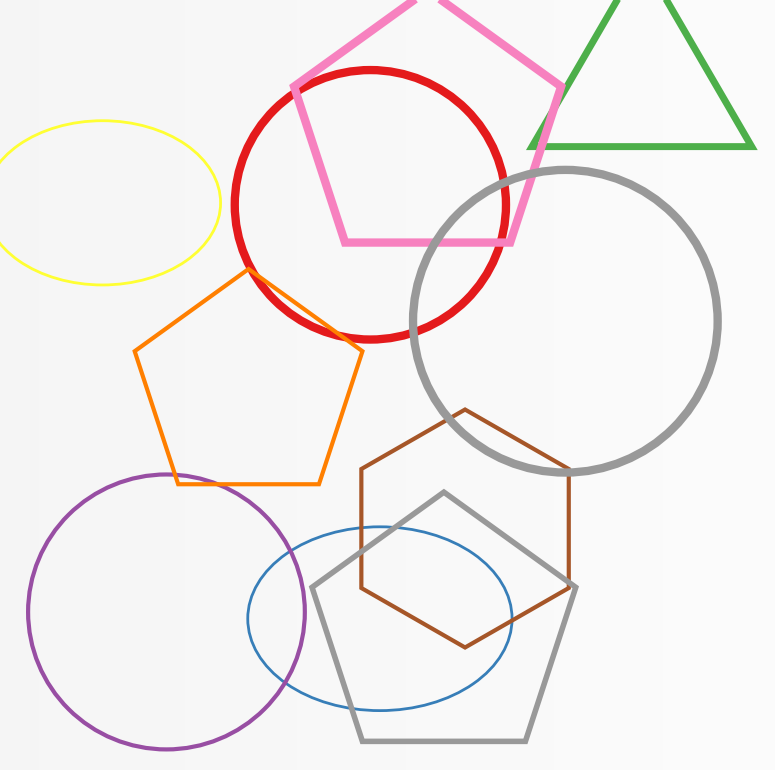[{"shape": "circle", "thickness": 3, "radius": 0.87, "center": [0.478, 0.734]}, {"shape": "oval", "thickness": 1, "radius": 0.85, "center": [0.49, 0.196]}, {"shape": "triangle", "thickness": 2.5, "radius": 0.82, "center": [0.828, 0.891]}, {"shape": "circle", "thickness": 1.5, "radius": 0.89, "center": [0.215, 0.205]}, {"shape": "pentagon", "thickness": 1.5, "radius": 0.77, "center": [0.321, 0.496]}, {"shape": "oval", "thickness": 1, "radius": 0.76, "center": [0.132, 0.737]}, {"shape": "hexagon", "thickness": 1.5, "radius": 0.77, "center": [0.6, 0.314]}, {"shape": "pentagon", "thickness": 3, "radius": 0.91, "center": [0.552, 0.832]}, {"shape": "circle", "thickness": 3, "radius": 0.98, "center": [0.729, 0.583]}, {"shape": "pentagon", "thickness": 2, "radius": 0.89, "center": [0.573, 0.182]}]